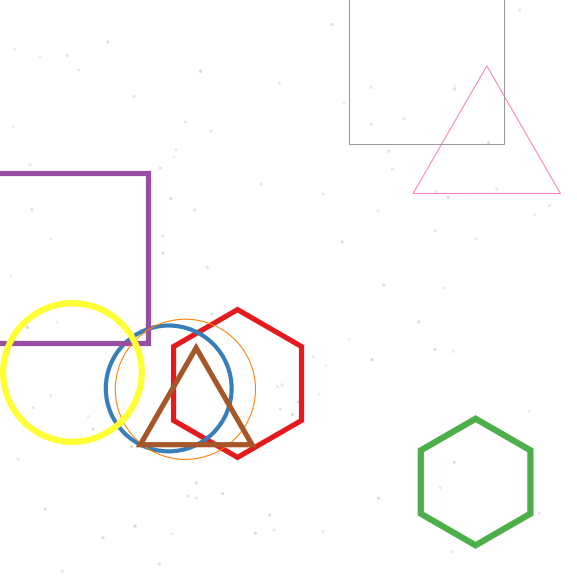[{"shape": "hexagon", "thickness": 2.5, "radius": 0.64, "center": [0.411, 0.335]}, {"shape": "circle", "thickness": 2, "radius": 0.54, "center": [0.292, 0.327]}, {"shape": "hexagon", "thickness": 3, "radius": 0.55, "center": [0.824, 0.164]}, {"shape": "square", "thickness": 2.5, "radius": 0.74, "center": [0.109, 0.552]}, {"shape": "circle", "thickness": 0.5, "radius": 0.61, "center": [0.321, 0.325]}, {"shape": "circle", "thickness": 3, "radius": 0.6, "center": [0.125, 0.354]}, {"shape": "triangle", "thickness": 2.5, "radius": 0.56, "center": [0.34, 0.285]}, {"shape": "triangle", "thickness": 0.5, "radius": 0.74, "center": [0.843, 0.738]}, {"shape": "square", "thickness": 0.5, "radius": 0.67, "center": [0.738, 0.885]}]